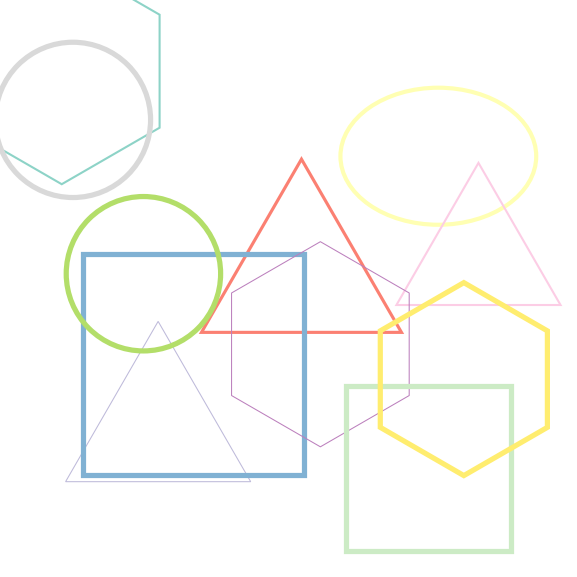[{"shape": "hexagon", "thickness": 1, "radius": 0.98, "center": [0.107, 0.876]}, {"shape": "oval", "thickness": 2, "radius": 0.85, "center": [0.759, 0.729]}, {"shape": "triangle", "thickness": 0.5, "radius": 0.93, "center": [0.274, 0.258]}, {"shape": "triangle", "thickness": 1.5, "radius": 1.0, "center": [0.522, 0.524]}, {"shape": "square", "thickness": 2.5, "radius": 0.96, "center": [0.334, 0.368]}, {"shape": "circle", "thickness": 2.5, "radius": 0.67, "center": [0.248, 0.525]}, {"shape": "triangle", "thickness": 1, "radius": 0.82, "center": [0.829, 0.553]}, {"shape": "circle", "thickness": 2.5, "radius": 0.67, "center": [0.126, 0.792]}, {"shape": "hexagon", "thickness": 0.5, "radius": 0.89, "center": [0.555, 0.403]}, {"shape": "square", "thickness": 2.5, "radius": 0.71, "center": [0.742, 0.188]}, {"shape": "hexagon", "thickness": 2.5, "radius": 0.84, "center": [0.803, 0.343]}]